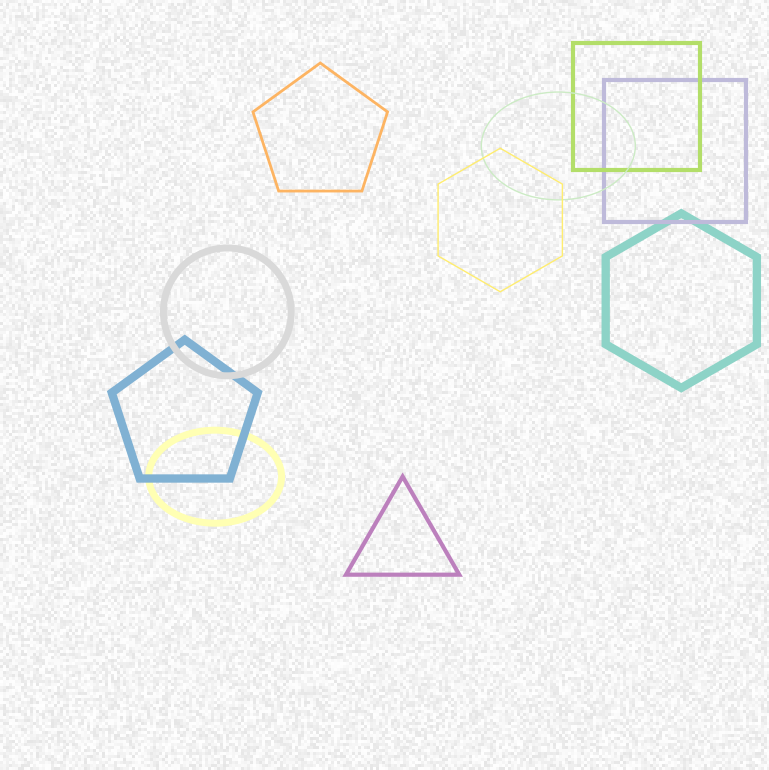[{"shape": "hexagon", "thickness": 3, "radius": 0.57, "center": [0.885, 0.61]}, {"shape": "oval", "thickness": 2.5, "radius": 0.43, "center": [0.279, 0.381]}, {"shape": "square", "thickness": 1.5, "radius": 0.46, "center": [0.877, 0.804]}, {"shape": "pentagon", "thickness": 3, "radius": 0.5, "center": [0.24, 0.459]}, {"shape": "pentagon", "thickness": 1, "radius": 0.46, "center": [0.416, 0.826]}, {"shape": "square", "thickness": 1.5, "radius": 0.41, "center": [0.826, 0.861]}, {"shape": "circle", "thickness": 2.5, "radius": 0.42, "center": [0.295, 0.595]}, {"shape": "triangle", "thickness": 1.5, "radius": 0.42, "center": [0.523, 0.296]}, {"shape": "oval", "thickness": 0.5, "radius": 0.5, "center": [0.725, 0.81]}, {"shape": "hexagon", "thickness": 0.5, "radius": 0.47, "center": [0.65, 0.714]}]